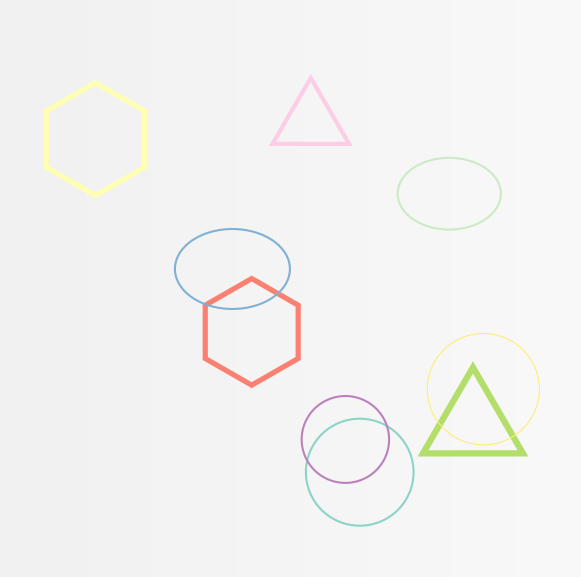[{"shape": "circle", "thickness": 1, "radius": 0.46, "center": [0.619, 0.181]}, {"shape": "hexagon", "thickness": 2.5, "radius": 0.49, "center": [0.164, 0.758]}, {"shape": "hexagon", "thickness": 2.5, "radius": 0.46, "center": [0.433, 0.424]}, {"shape": "oval", "thickness": 1, "radius": 0.49, "center": [0.4, 0.533]}, {"shape": "triangle", "thickness": 3, "radius": 0.5, "center": [0.814, 0.264]}, {"shape": "triangle", "thickness": 2, "radius": 0.38, "center": [0.535, 0.788]}, {"shape": "circle", "thickness": 1, "radius": 0.38, "center": [0.594, 0.238]}, {"shape": "oval", "thickness": 1, "radius": 0.44, "center": [0.773, 0.664]}, {"shape": "circle", "thickness": 0.5, "radius": 0.48, "center": [0.832, 0.325]}]